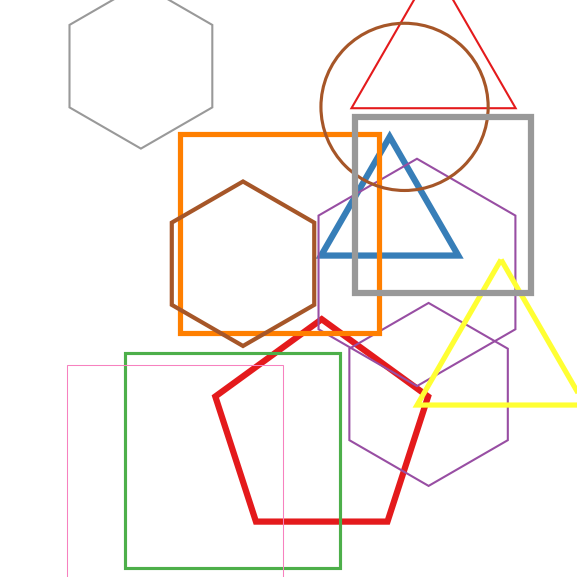[{"shape": "pentagon", "thickness": 3, "radius": 0.97, "center": [0.557, 0.253]}, {"shape": "triangle", "thickness": 1, "radius": 0.82, "center": [0.751, 0.894]}, {"shape": "triangle", "thickness": 3, "radius": 0.69, "center": [0.675, 0.625]}, {"shape": "square", "thickness": 1.5, "radius": 0.93, "center": [0.402, 0.201]}, {"shape": "hexagon", "thickness": 1, "radius": 0.98, "center": [0.722, 0.527]}, {"shape": "hexagon", "thickness": 1, "radius": 0.79, "center": [0.742, 0.316]}, {"shape": "square", "thickness": 2.5, "radius": 0.86, "center": [0.484, 0.595]}, {"shape": "triangle", "thickness": 2.5, "radius": 0.84, "center": [0.868, 0.382]}, {"shape": "circle", "thickness": 1.5, "radius": 0.72, "center": [0.701, 0.814]}, {"shape": "hexagon", "thickness": 2, "radius": 0.71, "center": [0.421, 0.542]}, {"shape": "square", "thickness": 0.5, "radius": 0.94, "center": [0.303, 0.179]}, {"shape": "hexagon", "thickness": 1, "radius": 0.71, "center": [0.244, 0.885]}, {"shape": "square", "thickness": 3, "radius": 0.76, "center": [0.767, 0.644]}]